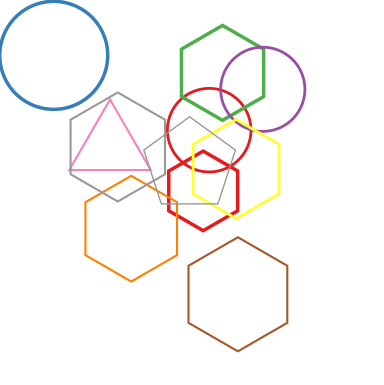[{"shape": "hexagon", "thickness": 2.5, "radius": 0.52, "center": [0.528, 0.504]}, {"shape": "circle", "thickness": 2, "radius": 0.54, "center": [0.543, 0.662]}, {"shape": "circle", "thickness": 2.5, "radius": 0.7, "center": [0.14, 0.856]}, {"shape": "hexagon", "thickness": 2.5, "radius": 0.62, "center": [0.578, 0.811]}, {"shape": "circle", "thickness": 2, "radius": 0.55, "center": [0.683, 0.768]}, {"shape": "hexagon", "thickness": 1.5, "radius": 0.69, "center": [0.341, 0.406]}, {"shape": "hexagon", "thickness": 2, "radius": 0.64, "center": [0.613, 0.561]}, {"shape": "hexagon", "thickness": 1.5, "radius": 0.74, "center": [0.618, 0.236]}, {"shape": "triangle", "thickness": 1.5, "radius": 0.61, "center": [0.286, 0.619]}, {"shape": "hexagon", "thickness": 1.5, "radius": 0.71, "center": [0.306, 0.618]}, {"shape": "pentagon", "thickness": 1, "radius": 0.63, "center": [0.493, 0.572]}]